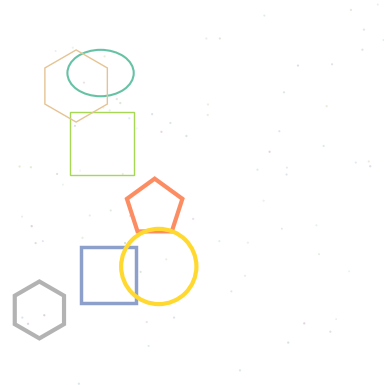[{"shape": "oval", "thickness": 1.5, "radius": 0.43, "center": [0.261, 0.81]}, {"shape": "pentagon", "thickness": 3, "radius": 0.38, "center": [0.402, 0.46]}, {"shape": "square", "thickness": 2.5, "radius": 0.36, "center": [0.281, 0.285]}, {"shape": "square", "thickness": 1, "radius": 0.41, "center": [0.265, 0.628]}, {"shape": "circle", "thickness": 3, "radius": 0.49, "center": [0.412, 0.308]}, {"shape": "hexagon", "thickness": 1, "radius": 0.47, "center": [0.198, 0.777]}, {"shape": "hexagon", "thickness": 3, "radius": 0.37, "center": [0.102, 0.195]}]